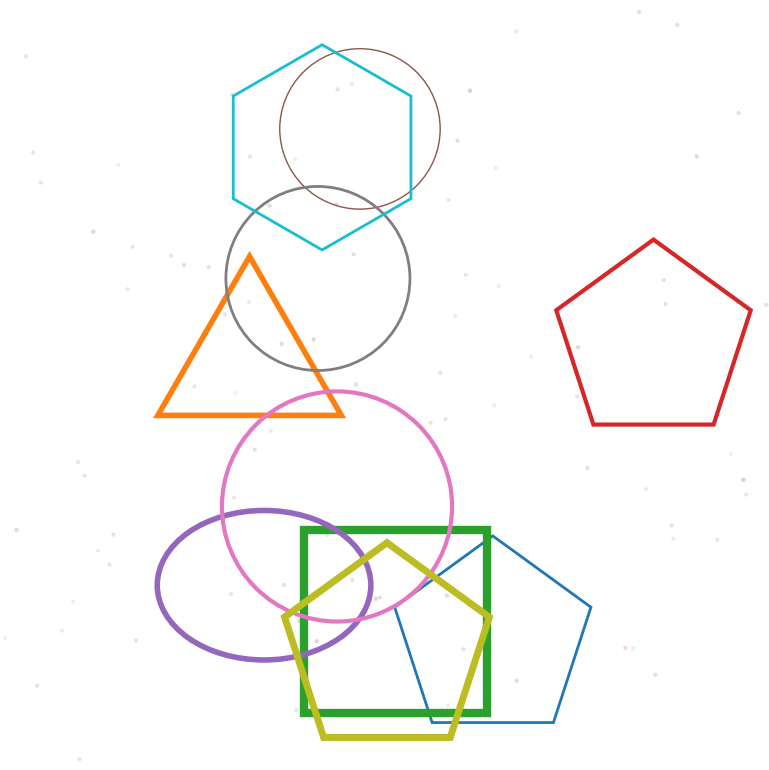[{"shape": "pentagon", "thickness": 1, "radius": 0.67, "center": [0.64, 0.17]}, {"shape": "triangle", "thickness": 2, "radius": 0.69, "center": [0.324, 0.529]}, {"shape": "square", "thickness": 3, "radius": 0.6, "center": [0.514, 0.193]}, {"shape": "pentagon", "thickness": 1.5, "radius": 0.66, "center": [0.849, 0.556]}, {"shape": "oval", "thickness": 2, "radius": 0.69, "center": [0.343, 0.24]}, {"shape": "circle", "thickness": 0.5, "radius": 0.52, "center": [0.467, 0.833]}, {"shape": "circle", "thickness": 1.5, "radius": 0.75, "center": [0.438, 0.342]}, {"shape": "circle", "thickness": 1, "radius": 0.6, "center": [0.413, 0.638]}, {"shape": "pentagon", "thickness": 2.5, "radius": 0.7, "center": [0.503, 0.155]}, {"shape": "hexagon", "thickness": 1, "radius": 0.67, "center": [0.418, 0.809]}]